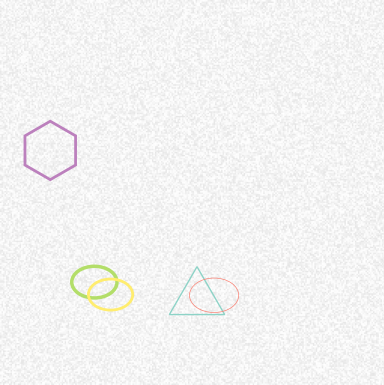[{"shape": "triangle", "thickness": 1, "radius": 0.41, "center": [0.512, 0.224]}, {"shape": "oval", "thickness": 0.5, "radius": 0.32, "center": [0.556, 0.233]}, {"shape": "oval", "thickness": 2.5, "radius": 0.29, "center": [0.245, 0.267]}, {"shape": "hexagon", "thickness": 2, "radius": 0.38, "center": [0.131, 0.609]}, {"shape": "oval", "thickness": 2, "radius": 0.29, "center": [0.287, 0.235]}]